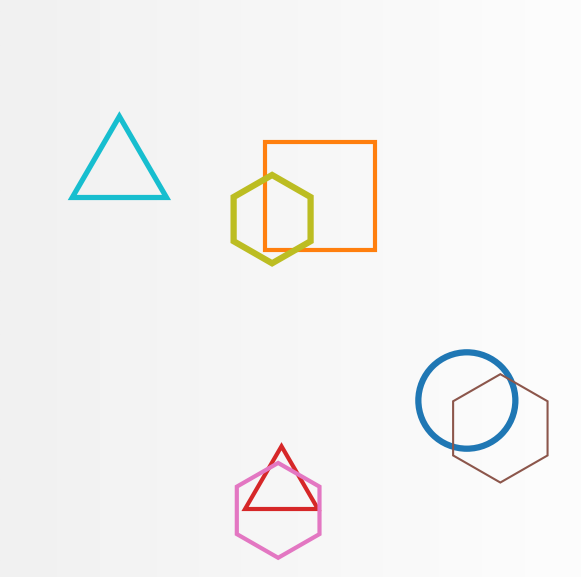[{"shape": "circle", "thickness": 3, "radius": 0.42, "center": [0.803, 0.306]}, {"shape": "square", "thickness": 2, "radius": 0.47, "center": [0.55, 0.66]}, {"shape": "triangle", "thickness": 2, "radius": 0.36, "center": [0.484, 0.154]}, {"shape": "hexagon", "thickness": 1, "radius": 0.47, "center": [0.861, 0.257]}, {"shape": "hexagon", "thickness": 2, "radius": 0.41, "center": [0.479, 0.115]}, {"shape": "hexagon", "thickness": 3, "radius": 0.38, "center": [0.468, 0.62]}, {"shape": "triangle", "thickness": 2.5, "radius": 0.47, "center": [0.205, 0.704]}]